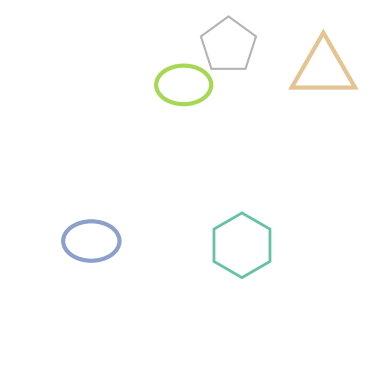[{"shape": "hexagon", "thickness": 2, "radius": 0.42, "center": [0.628, 0.363]}, {"shape": "oval", "thickness": 3, "radius": 0.37, "center": [0.237, 0.374]}, {"shape": "oval", "thickness": 3, "radius": 0.36, "center": [0.477, 0.779]}, {"shape": "triangle", "thickness": 3, "radius": 0.47, "center": [0.84, 0.82]}, {"shape": "pentagon", "thickness": 1.5, "radius": 0.38, "center": [0.593, 0.882]}]